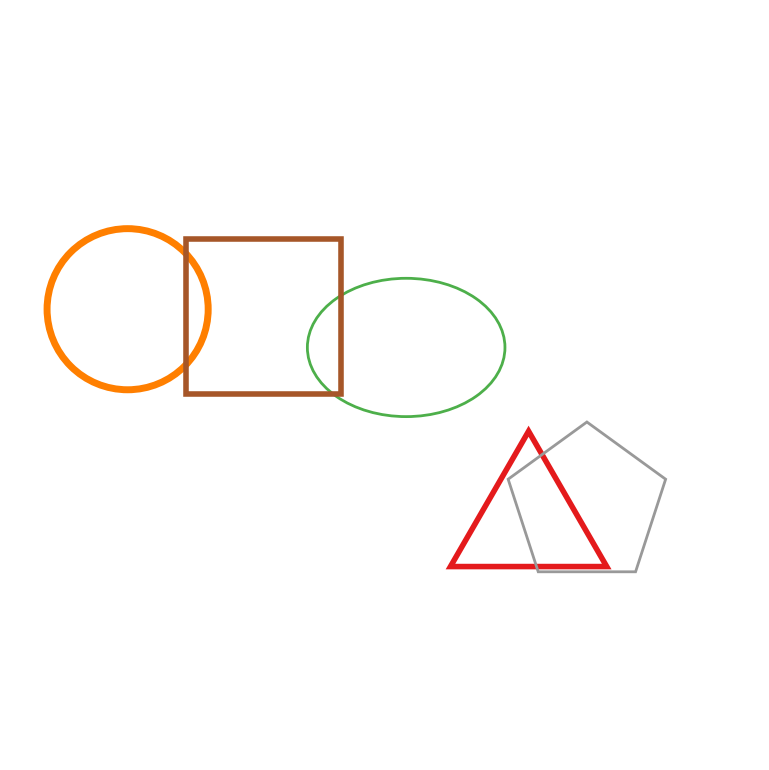[{"shape": "triangle", "thickness": 2, "radius": 0.59, "center": [0.686, 0.323]}, {"shape": "oval", "thickness": 1, "radius": 0.64, "center": [0.527, 0.549]}, {"shape": "circle", "thickness": 2.5, "radius": 0.52, "center": [0.166, 0.598]}, {"shape": "square", "thickness": 2, "radius": 0.5, "center": [0.342, 0.589]}, {"shape": "pentagon", "thickness": 1, "radius": 0.54, "center": [0.762, 0.344]}]